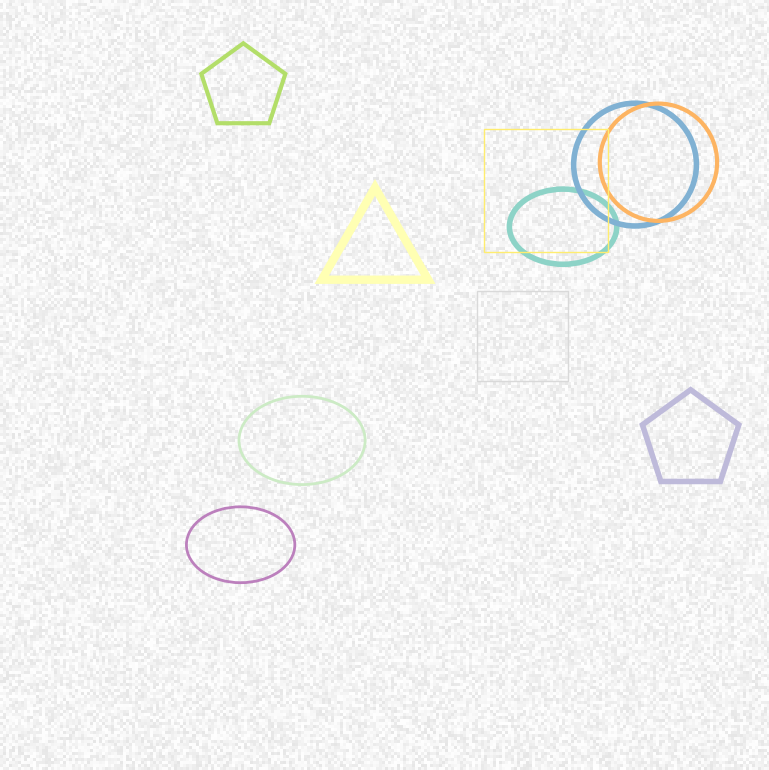[{"shape": "oval", "thickness": 2, "radius": 0.35, "center": [0.731, 0.706]}, {"shape": "triangle", "thickness": 3, "radius": 0.4, "center": [0.487, 0.677]}, {"shape": "pentagon", "thickness": 2, "radius": 0.33, "center": [0.897, 0.428]}, {"shape": "circle", "thickness": 2, "radius": 0.4, "center": [0.825, 0.786]}, {"shape": "circle", "thickness": 1.5, "radius": 0.38, "center": [0.855, 0.789]}, {"shape": "pentagon", "thickness": 1.5, "radius": 0.29, "center": [0.316, 0.886]}, {"shape": "square", "thickness": 0.5, "radius": 0.29, "center": [0.678, 0.563]}, {"shape": "oval", "thickness": 1, "radius": 0.35, "center": [0.313, 0.293]}, {"shape": "oval", "thickness": 1, "radius": 0.41, "center": [0.392, 0.428]}, {"shape": "square", "thickness": 0.5, "radius": 0.4, "center": [0.709, 0.753]}]